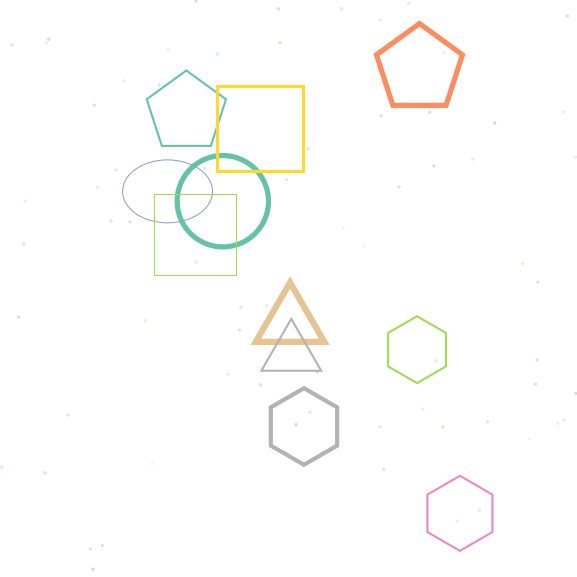[{"shape": "pentagon", "thickness": 1, "radius": 0.36, "center": [0.323, 0.805]}, {"shape": "circle", "thickness": 2.5, "radius": 0.4, "center": [0.386, 0.651]}, {"shape": "pentagon", "thickness": 2.5, "radius": 0.39, "center": [0.726, 0.88]}, {"shape": "oval", "thickness": 0.5, "radius": 0.39, "center": [0.29, 0.668]}, {"shape": "hexagon", "thickness": 1, "radius": 0.32, "center": [0.796, 0.11]}, {"shape": "square", "thickness": 0.5, "radius": 0.35, "center": [0.338, 0.593]}, {"shape": "hexagon", "thickness": 1, "radius": 0.29, "center": [0.722, 0.394]}, {"shape": "square", "thickness": 1.5, "radius": 0.37, "center": [0.45, 0.777]}, {"shape": "triangle", "thickness": 3, "radius": 0.34, "center": [0.502, 0.441]}, {"shape": "triangle", "thickness": 1, "radius": 0.3, "center": [0.504, 0.387]}, {"shape": "hexagon", "thickness": 2, "radius": 0.33, "center": [0.526, 0.261]}]